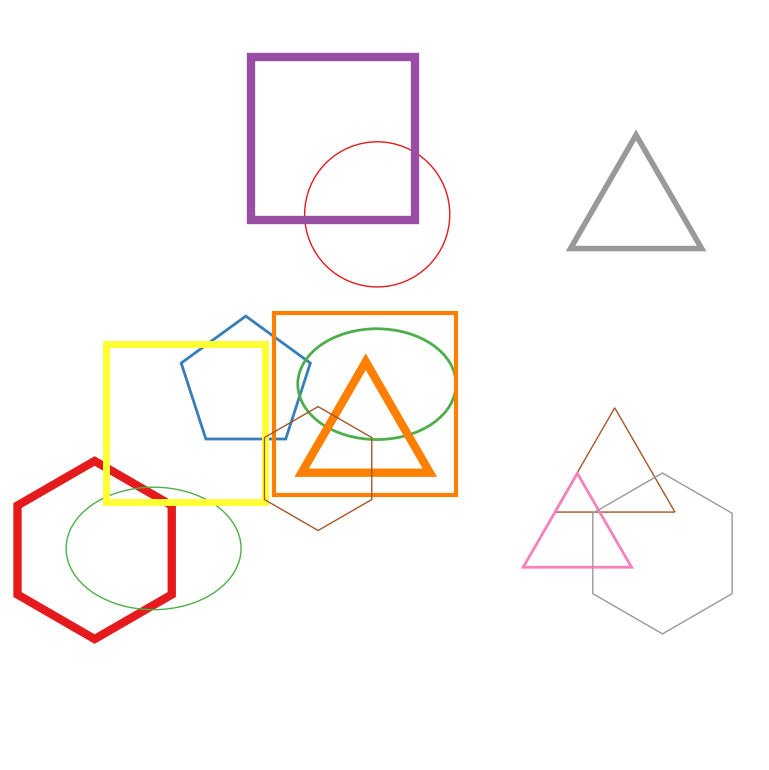[{"shape": "circle", "thickness": 0.5, "radius": 0.47, "center": [0.49, 0.722]}, {"shape": "hexagon", "thickness": 3, "radius": 0.58, "center": [0.123, 0.286]}, {"shape": "pentagon", "thickness": 1, "radius": 0.44, "center": [0.319, 0.501]}, {"shape": "oval", "thickness": 0.5, "radius": 0.57, "center": [0.199, 0.288]}, {"shape": "oval", "thickness": 1, "radius": 0.51, "center": [0.489, 0.501]}, {"shape": "square", "thickness": 3, "radius": 0.53, "center": [0.432, 0.82]}, {"shape": "triangle", "thickness": 3, "radius": 0.48, "center": [0.475, 0.434]}, {"shape": "square", "thickness": 1.5, "radius": 0.59, "center": [0.474, 0.475]}, {"shape": "square", "thickness": 2.5, "radius": 0.51, "center": [0.241, 0.45]}, {"shape": "hexagon", "thickness": 0.5, "radius": 0.4, "center": [0.413, 0.391]}, {"shape": "triangle", "thickness": 0.5, "radius": 0.45, "center": [0.798, 0.38]}, {"shape": "triangle", "thickness": 1, "radius": 0.41, "center": [0.75, 0.304]}, {"shape": "triangle", "thickness": 2, "radius": 0.49, "center": [0.826, 0.726]}, {"shape": "hexagon", "thickness": 0.5, "radius": 0.52, "center": [0.86, 0.281]}]